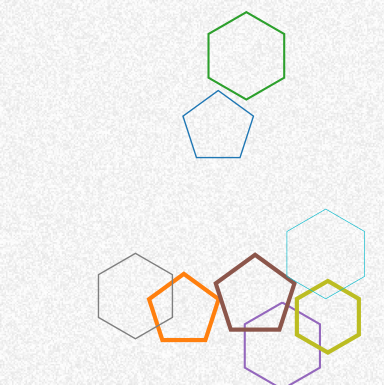[{"shape": "pentagon", "thickness": 1, "radius": 0.48, "center": [0.567, 0.669]}, {"shape": "pentagon", "thickness": 3, "radius": 0.48, "center": [0.478, 0.194]}, {"shape": "hexagon", "thickness": 1.5, "radius": 0.57, "center": [0.64, 0.855]}, {"shape": "hexagon", "thickness": 1.5, "radius": 0.56, "center": [0.733, 0.102]}, {"shape": "pentagon", "thickness": 3, "radius": 0.54, "center": [0.663, 0.231]}, {"shape": "hexagon", "thickness": 1, "radius": 0.55, "center": [0.352, 0.231]}, {"shape": "hexagon", "thickness": 3, "radius": 0.46, "center": [0.852, 0.177]}, {"shape": "hexagon", "thickness": 0.5, "radius": 0.58, "center": [0.846, 0.34]}]